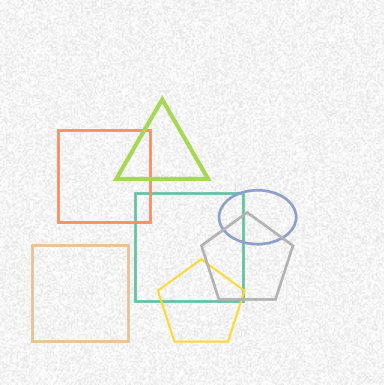[{"shape": "square", "thickness": 2, "radius": 0.7, "center": [0.49, 0.359]}, {"shape": "square", "thickness": 2, "radius": 0.6, "center": [0.271, 0.542]}, {"shape": "oval", "thickness": 2, "radius": 0.5, "center": [0.669, 0.436]}, {"shape": "triangle", "thickness": 3, "radius": 0.69, "center": [0.421, 0.604]}, {"shape": "pentagon", "thickness": 1.5, "radius": 0.59, "center": [0.523, 0.208]}, {"shape": "square", "thickness": 2, "radius": 0.62, "center": [0.207, 0.24]}, {"shape": "pentagon", "thickness": 2, "radius": 0.62, "center": [0.642, 0.323]}]